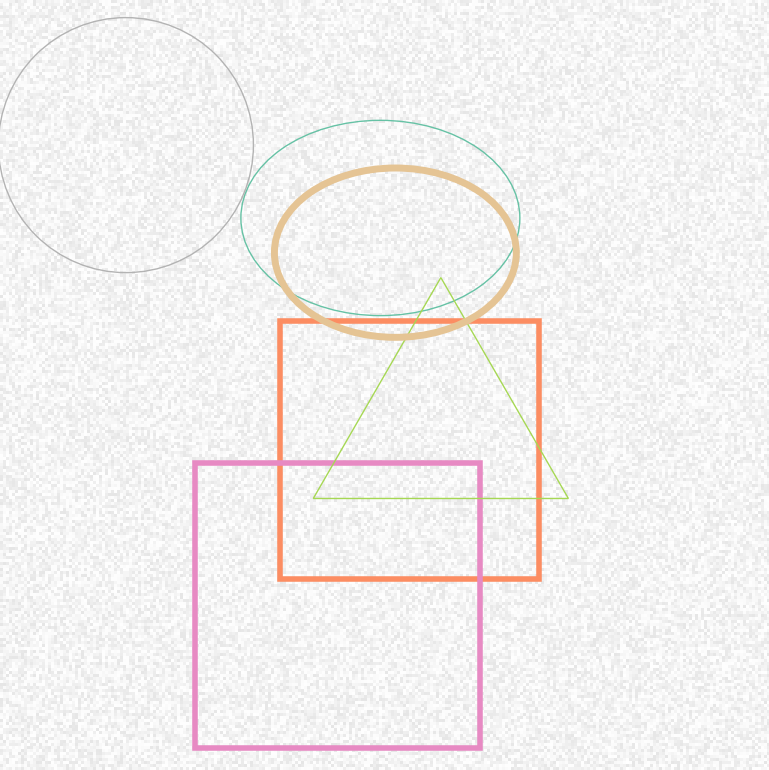[{"shape": "oval", "thickness": 0.5, "radius": 0.91, "center": [0.494, 0.717]}, {"shape": "square", "thickness": 2, "radius": 0.84, "center": [0.532, 0.416]}, {"shape": "square", "thickness": 2, "radius": 0.93, "center": [0.438, 0.214]}, {"shape": "triangle", "thickness": 0.5, "radius": 0.96, "center": [0.573, 0.448]}, {"shape": "oval", "thickness": 2.5, "radius": 0.79, "center": [0.513, 0.672]}, {"shape": "circle", "thickness": 0.5, "radius": 0.83, "center": [0.164, 0.812]}]